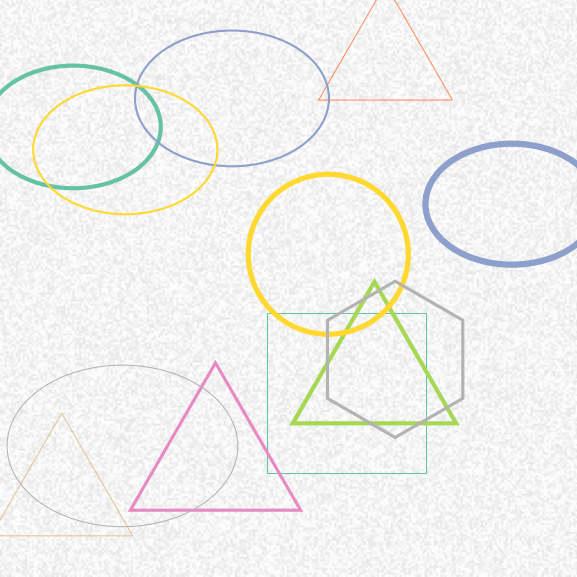[{"shape": "oval", "thickness": 2, "radius": 0.76, "center": [0.127, 0.779]}, {"shape": "square", "thickness": 0.5, "radius": 0.69, "center": [0.6, 0.319]}, {"shape": "triangle", "thickness": 0.5, "radius": 0.67, "center": [0.668, 0.893]}, {"shape": "oval", "thickness": 1, "radius": 0.84, "center": [0.402, 0.829]}, {"shape": "oval", "thickness": 3, "radius": 0.75, "center": [0.886, 0.646]}, {"shape": "triangle", "thickness": 1.5, "radius": 0.85, "center": [0.373, 0.201]}, {"shape": "triangle", "thickness": 2, "radius": 0.82, "center": [0.648, 0.348]}, {"shape": "circle", "thickness": 2.5, "radius": 0.69, "center": [0.568, 0.559]}, {"shape": "oval", "thickness": 1, "radius": 0.8, "center": [0.217, 0.74]}, {"shape": "triangle", "thickness": 0.5, "radius": 0.71, "center": [0.107, 0.142]}, {"shape": "hexagon", "thickness": 1.5, "radius": 0.68, "center": [0.684, 0.377]}, {"shape": "oval", "thickness": 0.5, "radius": 1.0, "center": [0.212, 0.227]}]